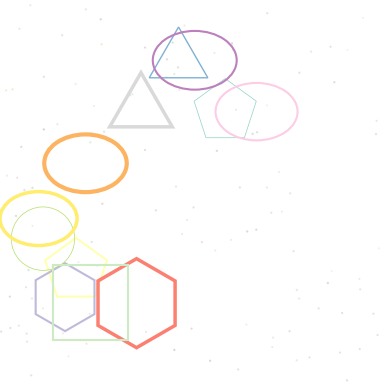[{"shape": "pentagon", "thickness": 0.5, "radius": 0.42, "center": [0.585, 0.711]}, {"shape": "pentagon", "thickness": 1.5, "radius": 0.42, "center": [0.198, 0.298]}, {"shape": "hexagon", "thickness": 1.5, "radius": 0.44, "center": [0.169, 0.228]}, {"shape": "hexagon", "thickness": 2.5, "radius": 0.58, "center": [0.355, 0.213]}, {"shape": "triangle", "thickness": 1, "radius": 0.44, "center": [0.464, 0.842]}, {"shape": "oval", "thickness": 3, "radius": 0.54, "center": [0.222, 0.576]}, {"shape": "circle", "thickness": 0.5, "radius": 0.41, "center": [0.112, 0.38]}, {"shape": "oval", "thickness": 1.5, "radius": 0.53, "center": [0.666, 0.71]}, {"shape": "triangle", "thickness": 2.5, "radius": 0.47, "center": [0.366, 0.717]}, {"shape": "oval", "thickness": 1.5, "radius": 0.54, "center": [0.506, 0.843]}, {"shape": "square", "thickness": 1.5, "radius": 0.49, "center": [0.235, 0.214]}, {"shape": "oval", "thickness": 2.5, "radius": 0.5, "center": [0.1, 0.432]}]